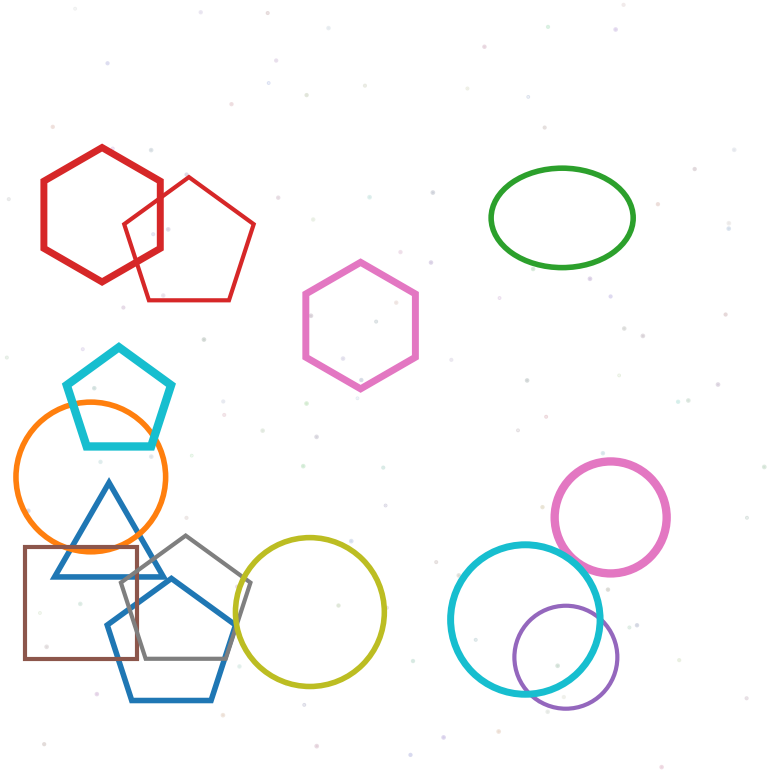[{"shape": "pentagon", "thickness": 2, "radius": 0.44, "center": [0.223, 0.161]}, {"shape": "triangle", "thickness": 2, "radius": 0.41, "center": [0.142, 0.292]}, {"shape": "circle", "thickness": 2, "radius": 0.49, "center": [0.118, 0.381]}, {"shape": "oval", "thickness": 2, "radius": 0.46, "center": [0.73, 0.717]}, {"shape": "pentagon", "thickness": 1.5, "radius": 0.44, "center": [0.245, 0.682]}, {"shape": "hexagon", "thickness": 2.5, "radius": 0.44, "center": [0.133, 0.721]}, {"shape": "circle", "thickness": 1.5, "radius": 0.33, "center": [0.735, 0.146]}, {"shape": "square", "thickness": 1.5, "radius": 0.36, "center": [0.105, 0.217]}, {"shape": "circle", "thickness": 3, "radius": 0.36, "center": [0.793, 0.328]}, {"shape": "hexagon", "thickness": 2.5, "radius": 0.41, "center": [0.468, 0.577]}, {"shape": "pentagon", "thickness": 1.5, "radius": 0.44, "center": [0.241, 0.216]}, {"shape": "circle", "thickness": 2, "radius": 0.48, "center": [0.402, 0.205]}, {"shape": "pentagon", "thickness": 3, "radius": 0.36, "center": [0.154, 0.478]}, {"shape": "circle", "thickness": 2.5, "radius": 0.49, "center": [0.682, 0.195]}]